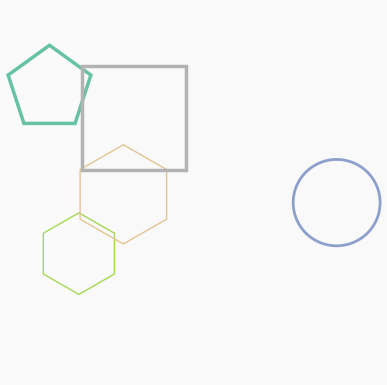[{"shape": "pentagon", "thickness": 2.5, "radius": 0.56, "center": [0.128, 0.77]}, {"shape": "circle", "thickness": 2, "radius": 0.56, "center": [0.869, 0.474]}, {"shape": "hexagon", "thickness": 1, "radius": 0.53, "center": [0.204, 0.341]}, {"shape": "hexagon", "thickness": 1, "radius": 0.64, "center": [0.318, 0.495]}, {"shape": "square", "thickness": 2.5, "radius": 0.67, "center": [0.346, 0.694]}]